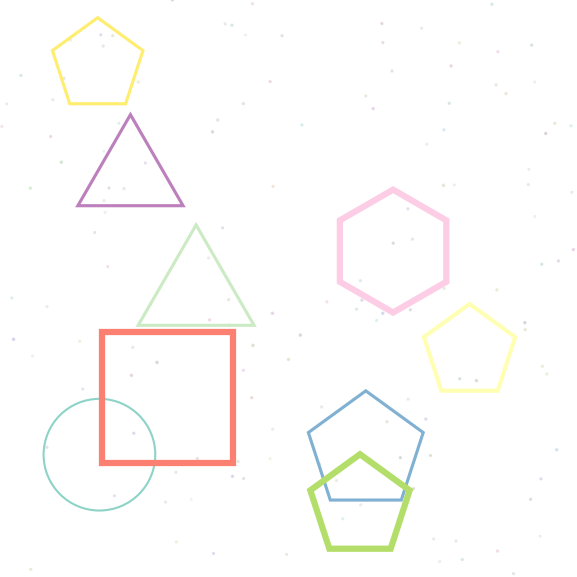[{"shape": "circle", "thickness": 1, "radius": 0.48, "center": [0.172, 0.212]}, {"shape": "pentagon", "thickness": 2, "radius": 0.42, "center": [0.813, 0.39]}, {"shape": "square", "thickness": 3, "radius": 0.57, "center": [0.29, 0.311]}, {"shape": "pentagon", "thickness": 1.5, "radius": 0.52, "center": [0.633, 0.218]}, {"shape": "pentagon", "thickness": 3, "radius": 0.45, "center": [0.623, 0.122]}, {"shape": "hexagon", "thickness": 3, "radius": 0.53, "center": [0.681, 0.564]}, {"shape": "triangle", "thickness": 1.5, "radius": 0.53, "center": [0.226, 0.695]}, {"shape": "triangle", "thickness": 1.5, "radius": 0.58, "center": [0.34, 0.494]}, {"shape": "pentagon", "thickness": 1.5, "radius": 0.41, "center": [0.169, 0.886]}]